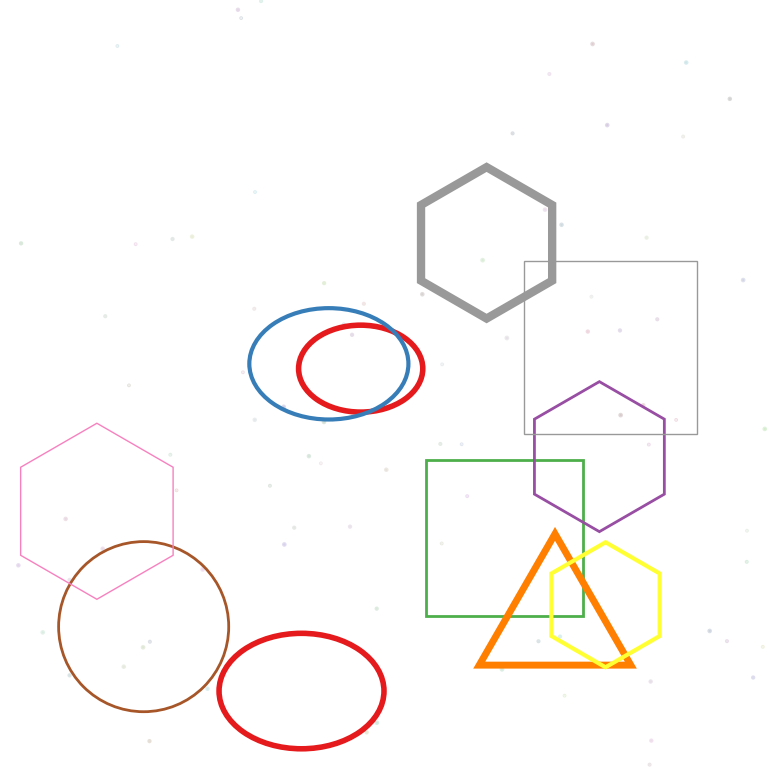[{"shape": "oval", "thickness": 2, "radius": 0.54, "center": [0.392, 0.103]}, {"shape": "oval", "thickness": 2, "radius": 0.4, "center": [0.468, 0.521]}, {"shape": "oval", "thickness": 1.5, "radius": 0.52, "center": [0.427, 0.527]}, {"shape": "square", "thickness": 1, "radius": 0.51, "center": [0.655, 0.301]}, {"shape": "hexagon", "thickness": 1, "radius": 0.49, "center": [0.778, 0.407]}, {"shape": "triangle", "thickness": 2.5, "radius": 0.57, "center": [0.721, 0.193]}, {"shape": "hexagon", "thickness": 1.5, "radius": 0.41, "center": [0.786, 0.215]}, {"shape": "circle", "thickness": 1, "radius": 0.55, "center": [0.187, 0.186]}, {"shape": "hexagon", "thickness": 0.5, "radius": 0.57, "center": [0.126, 0.336]}, {"shape": "square", "thickness": 0.5, "radius": 0.56, "center": [0.793, 0.549]}, {"shape": "hexagon", "thickness": 3, "radius": 0.49, "center": [0.632, 0.685]}]